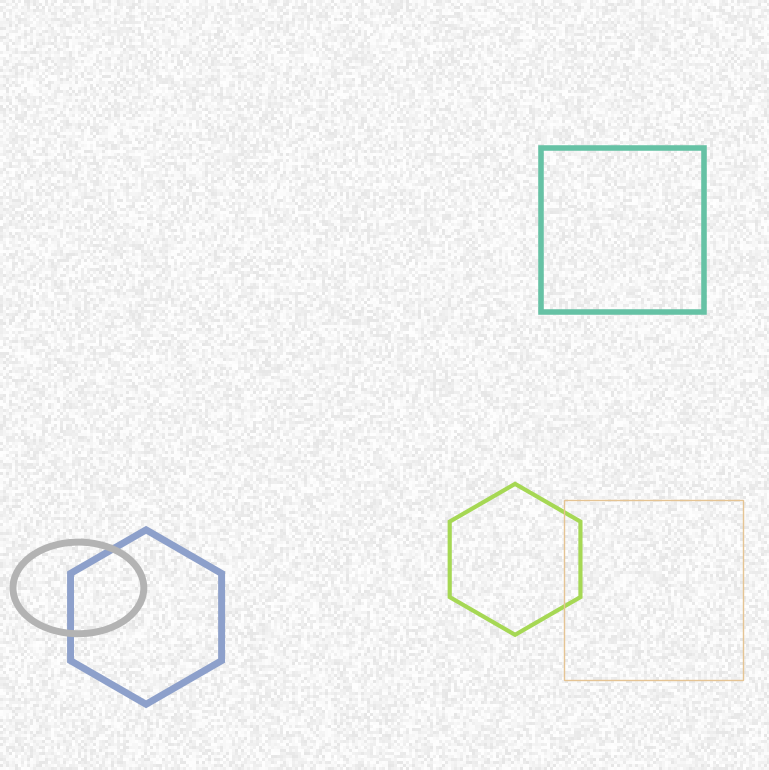[{"shape": "square", "thickness": 2, "radius": 0.53, "center": [0.808, 0.701]}, {"shape": "hexagon", "thickness": 2.5, "radius": 0.57, "center": [0.19, 0.199]}, {"shape": "hexagon", "thickness": 1.5, "radius": 0.49, "center": [0.669, 0.274]}, {"shape": "square", "thickness": 0.5, "radius": 0.58, "center": [0.848, 0.234]}, {"shape": "oval", "thickness": 2.5, "radius": 0.42, "center": [0.102, 0.236]}]